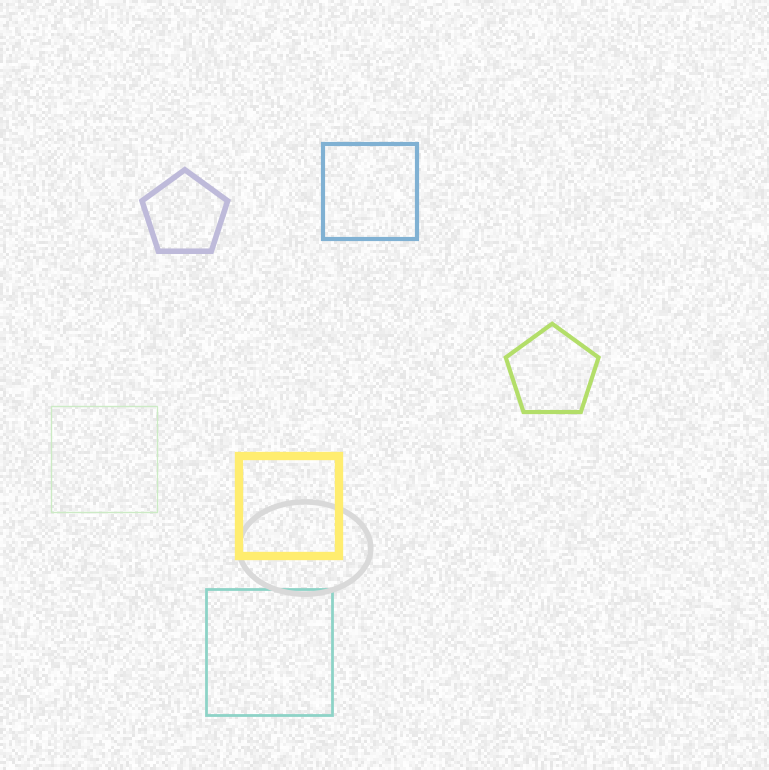[{"shape": "square", "thickness": 1, "radius": 0.41, "center": [0.349, 0.153]}, {"shape": "pentagon", "thickness": 2, "radius": 0.29, "center": [0.24, 0.721]}, {"shape": "square", "thickness": 1.5, "radius": 0.31, "center": [0.481, 0.751]}, {"shape": "pentagon", "thickness": 1.5, "radius": 0.32, "center": [0.717, 0.516]}, {"shape": "oval", "thickness": 2, "radius": 0.43, "center": [0.396, 0.288]}, {"shape": "square", "thickness": 0.5, "radius": 0.35, "center": [0.135, 0.404]}, {"shape": "square", "thickness": 3, "radius": 0.33, "center": [0.375, 0.343]}]